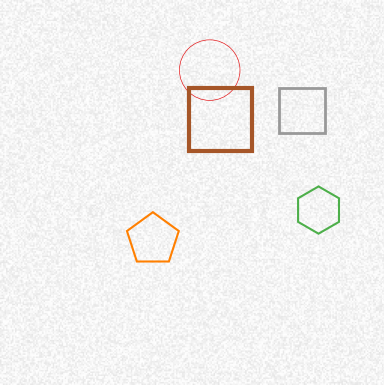[{"shape": "circle", "thickness": 0.5, "radius": 0.39, "center": [0.545, 0.818]}, {"shape": "hexagon", "thickness": 1.5, "radius": 0.31, "center": [0.827, 0.454]}, {"shape": "pentagon", "thickness": 1.5, "radius": 0.35, "center": [0.397, 0.378]}, {"shape": "square", "thickness": 3, "radius": 0.41, "center": [0.572, 0.69]}, {"shape": "square", "thickness": 2, "radius": 0.3, "center": [0.783, 0.713]}]